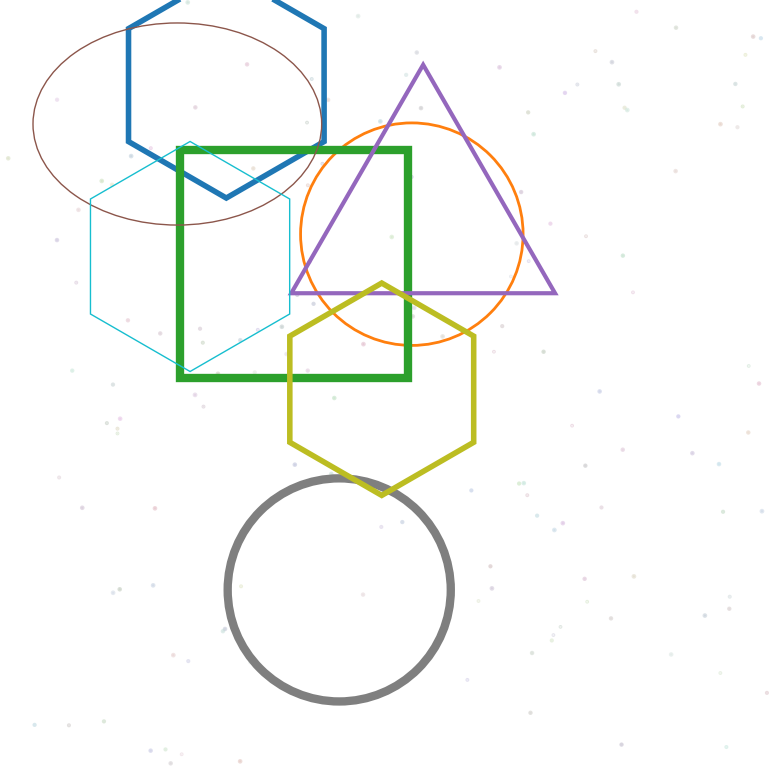[{"shape": "hexagon", "thickness": 2, "radius": 0.73, "center": [0.294, 0.889]}, {"shape": "circle", "thickness": 1, "radius": 0.72, "center": [0.535, 0.696]}, {"shape": "square", "thickness": 3, "radius": 0.74, "center": [0.381, 0.657]}, {"shape": "triangle", "thickness": 1.5, "radius": 0.99, "center": [0.55, 0.718]}, {"shape": "oval", "thickness": 0.5, "radius": 0.94, "center": [0.23, 0.839]}, {"shape": "circle", "thickness": 3, "radius": 0.72, "center": [0.441, 0.234]}, {"shape": "hexagon", "thickness": 2, "radius": 0.69, "center": [0.496, 0.495]}, {"shape": "hexagon", "thickness": 0.5, "radius": 0.75, "center": [0.247, 0.667]}]